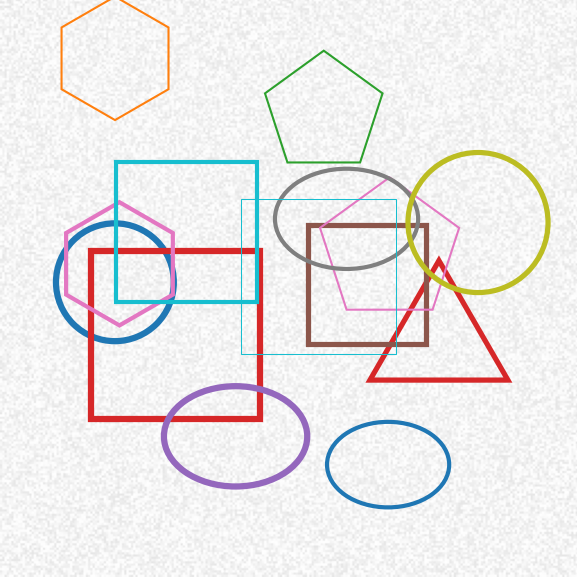[{"shape": "circle", "thickness": 3, "radius": 0.51, "center": [0.199, 0.51]}, {"shape": "oval", "thickness": 2, "radius": 0.53, "center": [0.672, 0.195]}, {"shape": "hexagon", "thickness": 1, "radius": 0.53, "center": [0.199, 0.898]}, {"shape": "pentagon", "thickness": 1, "radius": 0.54, "center": [0.561, 0.804]}, {"shape": "square", "thickness": 3, "radius": 0.73, "center": [0.304, 0.419]}, {"shape": "triangle", "thickness": 2.5, "radius": 0.69, "center": [0.76, 0.41]}, {"shape": "oval", "thickness": 3, "radius": 0.62, "center": [0.408, 0.244]}, {"shape": "square", "thickness": 2.5, "radius": 0.51, "center": [0.636, 0.507]}, {"shape": "pentagon", "thickness": 1, "radius": 0.63, "center": [0.675, 0.565]}, {"shape": "hexagon", "thickness": 2, "radius": 0.53, "center": [0.207, 0.542]}, {"shape": "oval", "thickness": 2, "radius": 0.62, "center": [0.6, 0.62]}, {"shape": "circle", "thickness": 2.5, "radius": 0.61, "center": [0.828, 0.614]}, {"shape": "square", "thickness": 2, "radius": 0.61, "center": [0.323, 0.598]}, {"shape": "square", "thickness": 0.5, "radius": 0.67, "center": [0.552, 0.521]}]